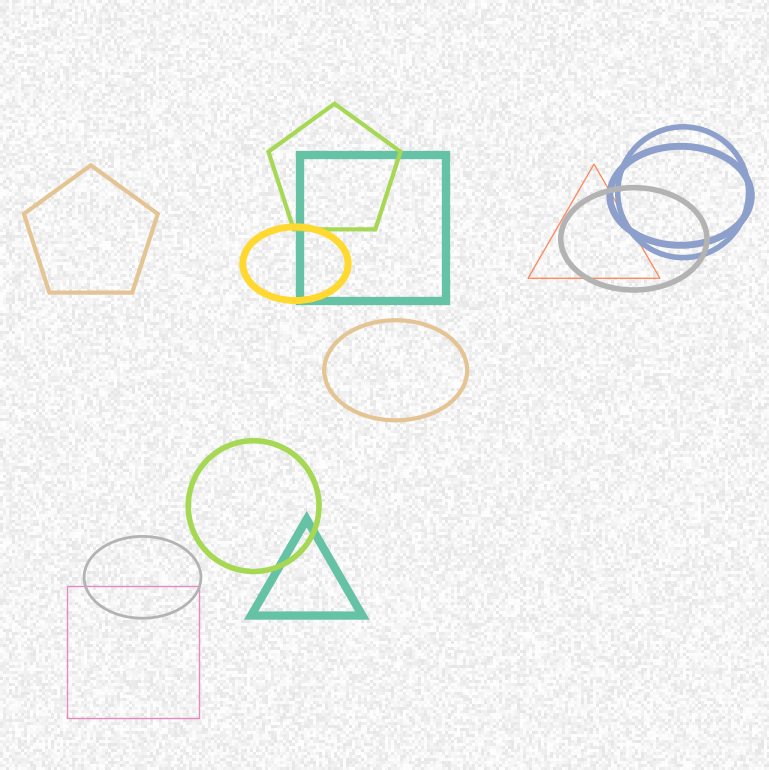[{"shape": "square", "thickness": 3, "radius": 0.47, "center": [0.484, 0.704]}, {"shape": "triangle", "thickness": 3, "radius": 0.42, "center": [0.398, 0.242]}, {"shape": "triangle", "thickness": 0.5, "radius": 0.49, "center": [0.771, 0.688]}, {"shape": "circle", "thickness": 2, "radius": 0.42, "center": [0.887, 0.75]}, {"shape": "oval", "thickness": 2.5, "radius": 0.46, "center": [0.884, 0.746]}, {"shape": "square", "thickness": 0.5, "radius": 0.43, "center": [0.173, 0.153]}, {"shape": "circle", "thickness": 2, "radius": 0.42, "center": [0.329, 0.343]}, {"shape": "pentagon", "thickness": 1.5, "radius": 0.45, "center": [0.434, 0.775]}, {"shape": "oval", "thickness": 2.5, "radius": 0.34, "center": [0.384, 0.658]}, {"shape": "pentagon", "thickness": 1.5, "radius": 0.46, "center": [0.118, 0.694]}, {"shape": "oval", "thickness": 1.5, "radius": 0.46, "center": [0.514, 0.519]}, {"shape": "oval", "thickness": 2, "radius": 0.47, "center": [0.823, 0.69]}, {"shape": "oval", "thickness": 1, "radius": 0.38, "center": [0.185, 0.25]}]